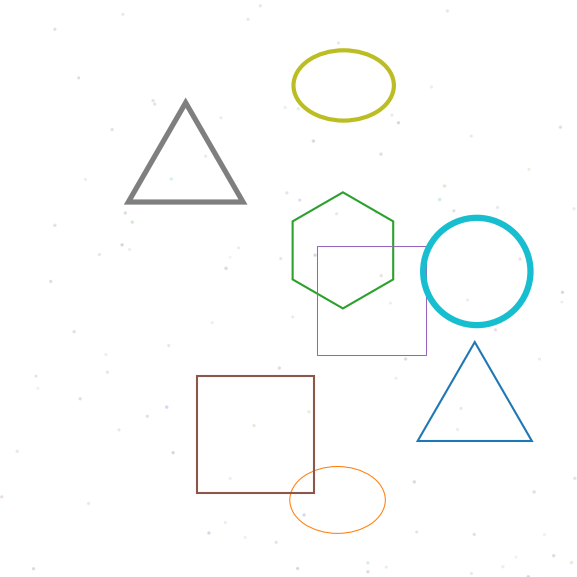[{"shape": "triangle", "thickness": 1, "radius": 0.57, "center": [0.822, 0.293]}, {"shape": "oval", "thickness": 0.5, "radius": 0.41, "center": [0.585, 0.133]}, {"shape": "hexagon", "thickness": 1, "radius": 0.5, "center": [0.594, 0.566]}, {"shape": "square", "thickness": 0.5, "radius": 0.47, "center": [0.643, 0.479]}, {"shape": "square", "thickness": 1, "radius": 0.51, "center": [0.442, 0.247]}, {"shape": "triangle", "thickness": 2.5, "radius": 0.57, "center": [0.321, 0.707]}, {"shape": "oval", "thickness": 2, "radius": 0.43, "center": [0.595, 0.851]}, {"shape": "circle", "thickness": 3, "radius": 0.46, "center": [0.826, 0.529]}]